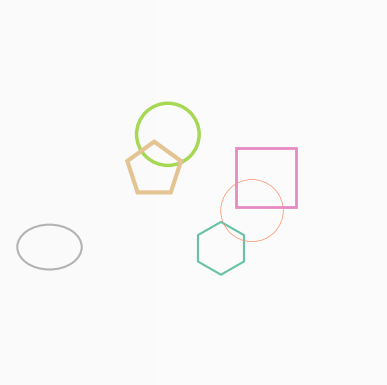[{"shape": "hexagon", "thickness": 1.5, "radius": 0.34, "center": [0.57, 0.355]}, {"shape": "circle", "thickness": 0.5, "radius": 0.4, "center": [0.65, 0.453]}, {"shape": "square", "thickness": 2, "radius": 0.38, "center": [0.686, 0.539]}, {"shape": "circle", "thickness": 2.5, "radius": 0.4, "center": [0.433, 0.651]}, {"shape": "pentagon", "thickness": 3, "radius": 0.36, "center": [0.398, 0.559]}, {"shape": "oval", "thickness": 1.5, "radius": 0.42, "center": [0.128, 0.358]}]